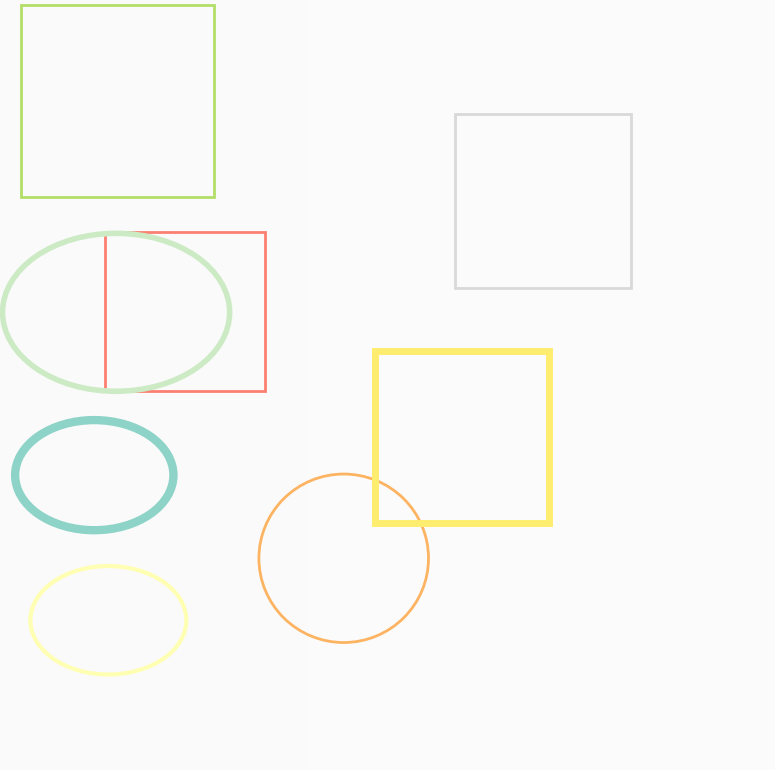[{"shape": "oval", "thickness": 3, "radius": 0.51, "center": [0.122, 0.383]}, {"shape": "oval", "thickness": 1.5, "radius": 0.5, "center": [0.14, 0.194]}, {"shape": "square", "thickness": 1, "radius": 0.52, "center": [0.239, 0.595]}, {"shape": "circle", "thickness": 1, "radius": 0.55, "center": [0.443, 0.275]}, {"shape": "square", "thickness": 1, "radius": 0.62, "center": [0.151, 0.869]}, {"shape": "square", "thickness": 1, "radius": 0.57, "center": [0.701, 0.739]}, {"shape": "oval", "thickness": 2, "radius": 0.73, "center": [0.15, 0.594]}, {"shape": "square", "thickness": 2.5, "radius": 0.56, "center": [0.596, 0.432]}]